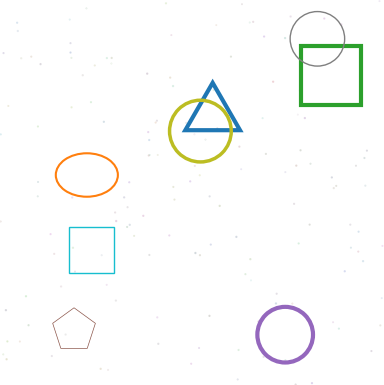[{"shape": "triangle", "thickness": 3, "radius": 0.41, "center": [0.552, 0.703]}, {"shape": "oval", "thickness": 1.5, "radius": 0.4, "center": [0.226, 0.545]}, {"shape": "square", "thickness": 3, "radius": 0.39, "center": [0.86, 0.804]}, {"shape": "circle", "thickness": 3, "radius": 0.36, "center": [0.741, 0.131]}, {"shape": "pentagon", "thickness": 0.5, "radius": 0.29, "center": [0.192, 0.142]}, {"shape": "circle", "thickness": 1, "radius": 0.35, "center": [0.824, 0.899]}, {"shape": "circle", "thickness": 2.5, "radius": 0.4, "center": [0.521, 0.66]}, {"shape": "square", "thickness": 1, "radius": 0.3, "center": [0.237, 0.35]}]